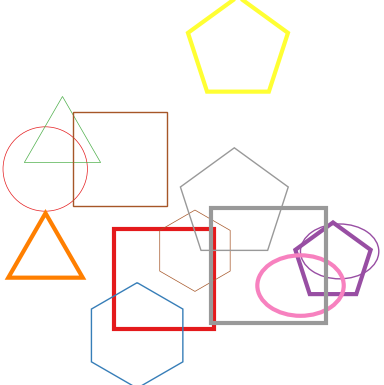[{"shape": "square", "thickness": 3, "radius": 0.65, "center": [0.425, 0.276]}, {"shape": "circle", "thickness": 0.5, "radius": 0.55, "center": [0.117, 0.561]}, {"shape": "hexagon", "thickness": 1, "radius": 0.69, "center": [0.356, 0.129]}, {"shape": "triangle", "thickness": 0.5, "radius": 0.57, "center": [0.162, 0.635]}, {"shape": "pentagon", "thickness": 3, "radius": 0.51, "center": [0.865, 0.319]}, {"shape": "oval", "thickness": 1, "radius": 0.51, "center": [0.882, 0.347]}, {"shape": "triangle", "thickness": 3, "radius": 0.56, "center": [0.118, 0.335]}, {"shape": "pentagon", "thickness": 3, "radius": 0.68, "center": [0.618, 0.872]}, {"shape": "square", "thickness": 1, "radius": 0.61, "center": [0.312, 0.588]}, {"shape": "hexagon", "thickness": 0.5, "radius": 0.53, "center": [0.506, 0.349]}, {"shape": "oval", "thickness": 3, "radius": 0.56, "center": [0.781, 0.258]}, {"shape": "pentagon", "thickness": 1, "radius": 0.74, "center": [0.609, 0.469]}, {"shape": "square", "thickness": 3, "radius": 0.75, "center": [0.698, 0.309]}]